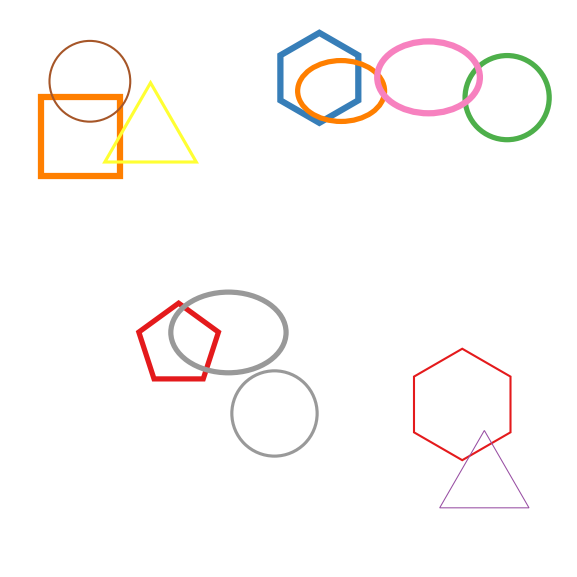[{"shape": "pentagon", "thickness": 2.5, "radius": 0.36, "center": [0.309, 0.402]}, {"shape": "hexagon", "thickness": 1, "radius": 0.48, "center": [0.8, 0.299]}, {"shape": "hexagon", "thickness": 3, "radius": 0.39, "center": [0.553, 0.864]}, {"shape": "circle", "thickness": 2.5, "radius": 0.36, "center": [0.878, 0.83]}, {"shape": "triangle", "thickness": 0.5, "radius": 0.45, "center": [0.839, 0.164]}, {"shape": "square", "thickness": 3, "radius": 0.34, "center": [0.139, 0.763]}, {"shape": "oval", "thickness": 2.5, "radius": 0.38, "center": [0.591, 0.842]}, {"shape": "triangle", "thickness": 1.5, "radius": 0.46, "center": [0.261, 0.764]}, {"shape": "circle", "thickness": 1, "radius": 0.35, "center": [0.156, 0.858]}, {"shape": "oval", "thickness": 3, "radius": 0.44, "center": [0.742, 0.865]}, {"shape": "circle", "thickness": 1.5, "radius": 0.37, "center": [0.475, 0.283]}, {"shape": "oval", "thickness": 2.5, "radius": 0.5, "center": [0.396, 0.423]}]